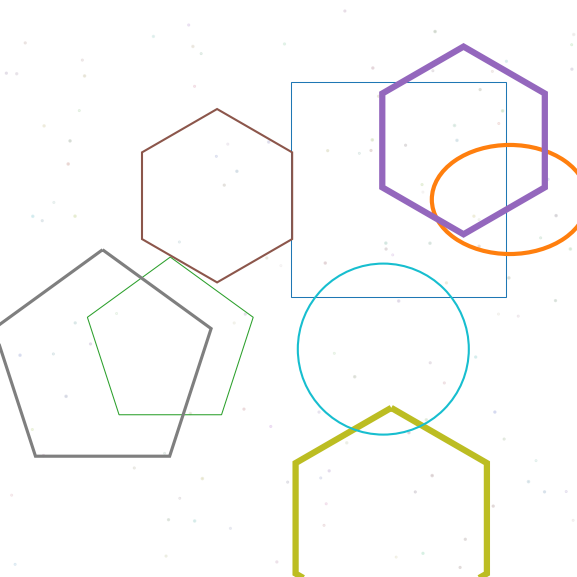[{"shape": "square", "thickness": 0.5, "radius": 0.93, "center": [0.69, 0.671]}, {"shape": "oval", "thickness": 2, "radius": 0.67, "center": [0.883, 0.654]}, {"shape": "pentagon", "thickness": 0.5, "radius": 0.75, "center": [0.295, 0.403]}, {"shape": "hexagon", "thickness": 3, "radius": 0.81, "center": [0.803, 0.756]}, {"shape": "hexagon", "thickness": 1, "radius": 0.75, "center": [0.376, 0.66]}, {"shape": "pentagon", "thickness": 1.5, "radius": 0.99, "center": [0.178, 0.369]}, {"shape": "hexagon", "thickness": 3, "radius": 0.96, "center": [0.677, 0.102]}, {"shape": "circle", "thickness": 1, "radius": 0.74, "center": [0.664, 0.395]}]